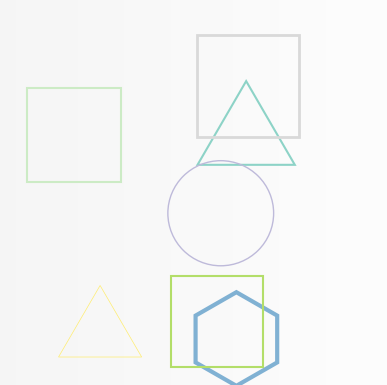[{"shape": "triangle", "thickness": 1.5, "radius": 0.72, "center": [0.635, 0.644]}, {"shape": "circle", "thickness": 1, "radius": 0.68, "center": [0.57, 0.446]}, {"shape": "hexagon", "thickness": 3, "radius": 0.61, "center": [0.61, 0.119]}, {"shape": "square", "thickness": 1.5, "radius": 0.59, "center": [0.56, 0.166]}, {"shape": "square", "thickness": 2, "radius": 0.66, "center": [0.64, 0.775]}, {"shape": "square", "thickness": 1.5, "radius": 0.61, "center": [0.191, 0.649]}, {"shape": "triangle", "thickness": 0.5, "radius": 0.62, "center": [0.258, 0.135]}]